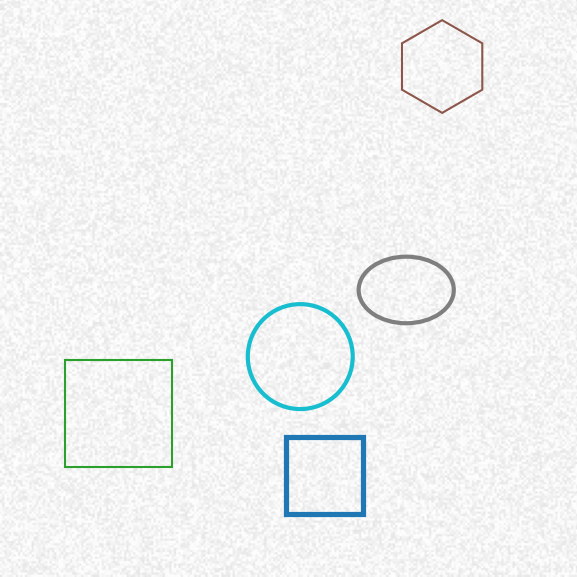[{"shape": "square", "thickness": 2.5, "radius": 0.33, "center": [0.561, 0.175]}, {"shape": "square", "thickness": 1, "radius": 0.46, "center": [0.206, 0.284]}, {"shape": "hexagon", "thickness": 1, "radius": 0.4, "center": [0.766, 0.884]}, {"shape": "oval", "thickness": 2, "radius": 0.41, "center": [0.703, 0.497]}, {"shape": "circle", "thickness": 2, "radius": 0.45, "center": [0.52, 0.382]}]